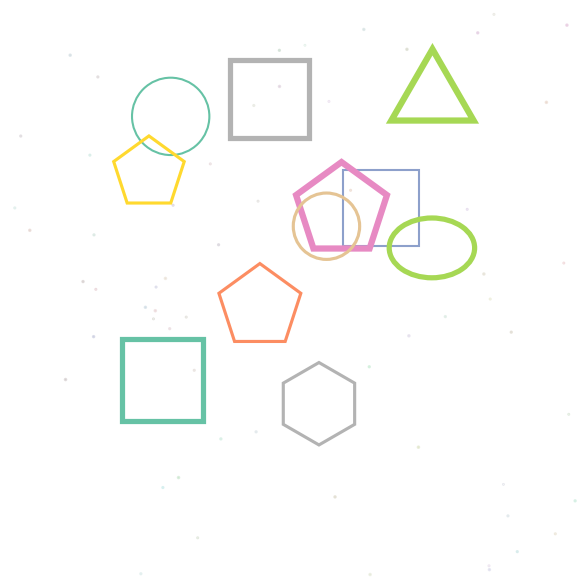[{"shape": "square", "thickness": 2.5, "radius": 0.35, "center": [0.281, 0.341]}, {"shape": "circle", "thickness": 1, "radius": 0.33, "center": [0.296, 0.798]}, {"shape": "pentagon", "thickness": 1.5, "radius": 0.37, "center": [0.45, 0.468]}, {"shape": "square", "thickness": 1, "radius": 0.33, "center": [0.66, 0.638]}, {"shape": "pentagon", "thickness": 3, "radius": 0.41, "center": [0.591, 0.636]}, {"shape": "triangle", "thickness": 3, "radius": 0.41, "center": [0.749, 0.832]}, {"shape": "oval", "thickness": 2.5, "radius": 0.37, "center": [0.748, 0.57]}, {"shape": "pentagon", "thickness": 1.5, "radius": 0.32, "center": [0.258, 0.7]}, {"shape": "circle", "thickness": 1.5, "radius": 0.29, "center": [0.565, 0.607]}, {"shape": "square", "thickness": 2.5, "radius": 0.34, "center": [0.466, 0.827]}, {"shape": "hexagon", "thickness": 1.5, "radius": 0.36, "center": [0.552, 0.3]}]